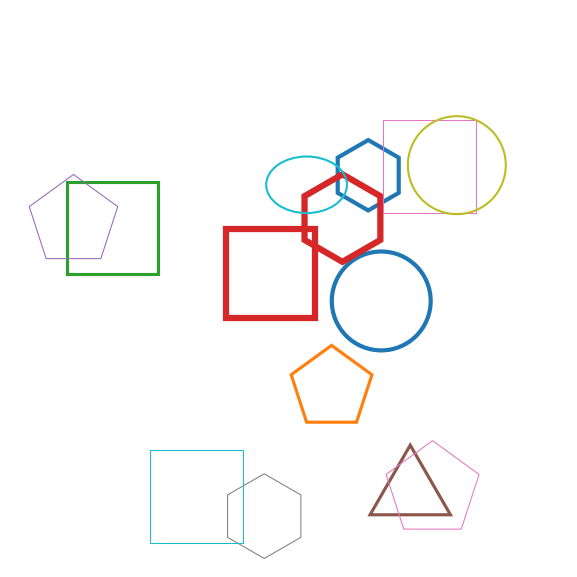[{"shape": "circle", "thickness": 2, "radius": 0.43, "center": [0.66, 0.478]}, {"shape": "hexagon", "thickness": 2, "radius": 0.3, "center": [0.638, 0.696]}, {"shape": "pentagon", "thickness": 1.5, "radius": 0.37, "center": [0.574, 0.328]}, {"shape": "square", "thickness": 1.5, "radius": 0.4, "center": [0.195, 0.605]}, {"shape": "square", "thickness": 3, "radius": 0.39, "center": [0.468, 0.526]}, {"shape": "hexagon", "thickness": 3, "radius": 0.38, "center": [0.593, 0.622]}, {"shape": "pentagon", "thickness": 0.5, "radius": 0.4, "center": [0.127, 0.616]}, {"shape": "triangle", "thickness": 1.5, "radius": 0.4, "center": [0.71, 0.148]}, {"shape": "square", "thickness": 0.5, "radius": 0.4, "center": [0.743, 0.711]}, {"shape": "pentagon", "thickness": 0.5, "radius": 0.42, "center": [0.749, 0.151]}, {"shape": "hexagon", "thickness": 0.5, "radius": 0.37, "center": [0.458, 0.105]}, {"shape": "circle", "thickness": 1, "radius": 0.42, "center": [0.791, 0.713]}, {"shape": "oval", "thickness": 1, "radius": 0.35, "center": [0.531, 0.679]}, {"shape": "square", "thickness": 0.5, "radius": 0.4, "center": [0.34, 0.139]}]